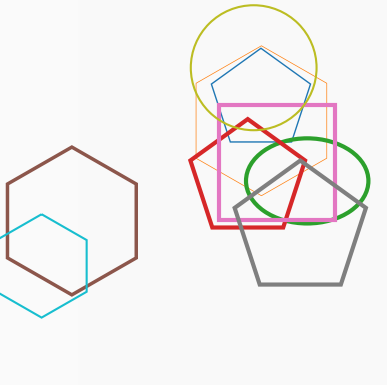[{"shape": "pentagon", "thickness": 1, "radius": 0.67, "center": [0.673, 0.74]}, {"shape": "hexagon", "thickness": 0.5, "radius": 0.97, "center": [0.675, 0.686]}, {"shape": "oval", "thickness": 3, "radius": 0.79, "center": [0.793, 0.53]}, {"shape": "pentagon", "thickness": 3, "radius": 0.78, "center": [0.639, 0.535]}, {"shape": "hexagon", "thickness": 2.5, "radius": 0.96, "center": [0.185, 0.426]}, {"shape": "square", "thickness": 3, "radius": 0.75, "center": [0.714, 0.579]}, {"shape": "pentagon", "thickness": 3, "radius": 0.89, "center": [0.775, 0.405]}, {"shape": "circle", "thickness": 1.5, "radius": 0.81, "center": [0.655, 0.824]}, {"shape": "hexagon", "thickness": 1.5, "radius": 0.67, "center": [0.107, 0.309]}]